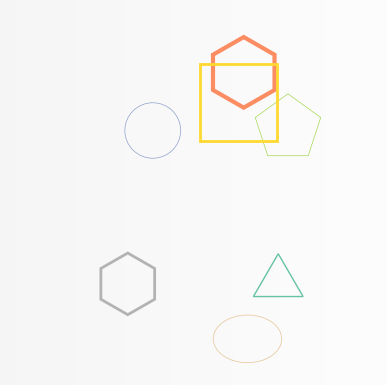[{"shape": "triangle", "thickness": 1, "radius": 0.37, "center": [0.718, 0.267]}, {"shape": "hexagon", "thickness": 3, "radius": 0.46, "center": [0.629, 0.812]}, {"shape": "circle", "thickness": 0.5, "radius": 0.36, "center": [0.394, 0.661]}, {"shape": "pentagon", "thickness": 0.5, "radius": 0.44, "center": [0.743, 0.667]}, {"shape": "square", "thickness": 2, "radius": 0.5, "center": [0.615, 0.734]}, {"shape": "oval", "thickness": 0.5, "radius": 0.44, "center": [0.639, 0.12]}, {"shape": "hexagon", "thickness": 2, "radius": 0.4, "center": [0.33, 0.263]}]